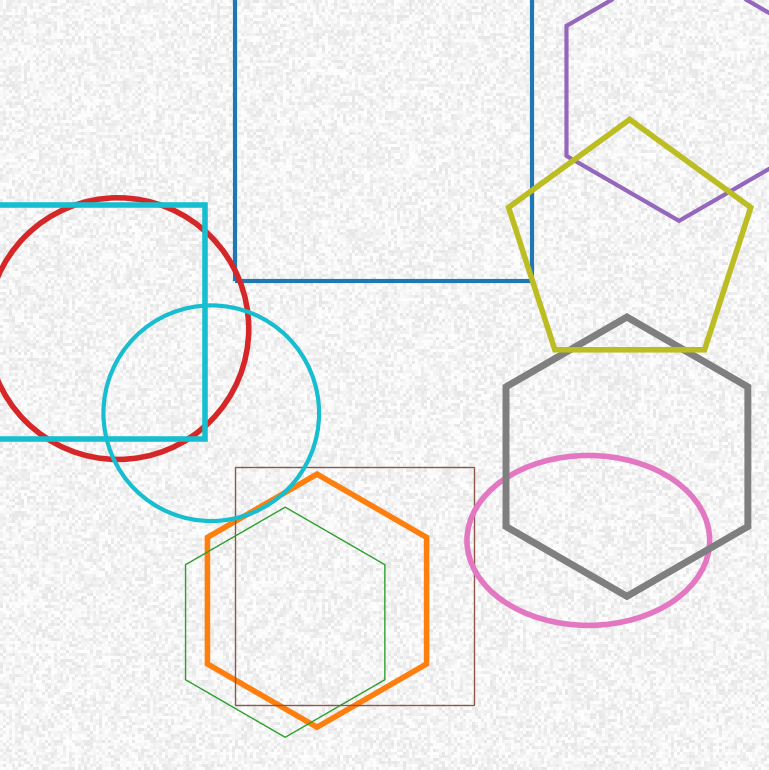[{"shape": "square", "thickness": 1.5, "radius": 0.96, "center": [0.498, 0.827]}, {"shape": "hexagon", "thickness": 2, "radius": 0.82, "center": [0.412, 0.22]}, {"shape": "hexagon", "thickness": 0.5, "radius": 0.75, "center": [0.37, 0.192]}, {"shape": "circle", "thickness": 2, "radius": 0.85, "center": [0.153, 0.573]}, {"shape": "hexagon", "thickness": 1.5, "radius": 0.84, "center": [0.882, 0.882]}, {"shape": "square", "thickness": 0.5, "radius": 0.77, "center": [0.46, 0.239]}, {"shape": "oval", "thickness": 2, "radius": 0.79, "center": [0.764, 0.298]}, {"shape": "hexagon", "thickness": 2.5, "radius": 0.91, "center": [0.814, 0.407]}, {"shape": "pentagon", "thickness": 2, "radius": 0.83, "center": [0.818, 0.68]}, {"shape": "circle", "thickness": 1.5, "radius": 0.7, "center": [0.274, 0.463]}, {"shape": "square", "thickness": 2, "radius": 0.76, "center": [0.114, 0.582]}]